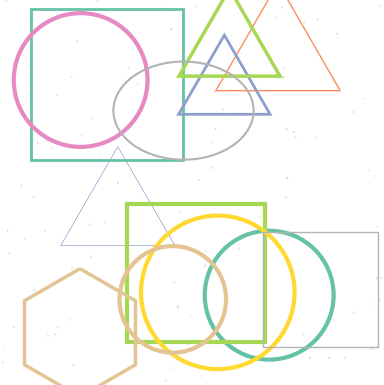[{"shape": "circle", "thickness": 3, "radius": 0.84, "center": [0.699, 0.233]}, {"shape": "square", "thickness": 2, "radius": 0.98, "center": [0.278, 0.781]}, {"shape": "triangle", "thickness": 1, "radius": 0.93, "center": [0.722, 0.858]}, {"shape": "triangle", "thickness": 0.5, "radius": 0.86, "center": [0.306, 0.448]}, {"shape": "triangle", "thickness": 2, "radius": 0.69, "center": [0.583, 0.772]}, {"shape": "circle", "thickness": 3, "radius": 0.87, "center": [0.209, 0.792]}, {"shape": "triangle", "thickness": 2.5, "radius": 0.76, "center": [0.596, 0.878]}, {"shape": "square", "thickness": 3, "radius": 0.89, "center": [0.508, 0.291]}, {"shape": "circle", "thickness": 3, "radius": 1.0, "center": [0.566, 0.241]}, {"shape": "hexagon", "thickness": 2.5, "radius": 0.83, "center": [0.208, 0.136]}, {"shape": "circle", "thickness": 3, "radius": 0.69, "center": [0.449, 0.222]}, {"shape": "square", "thickness": 1, "radius": 0.75, "center": [0.833, 0.248]}, {"shape": "oval", "thickness": 1.5, "radius": 0.91, "center": [0.477, 0.713]}]